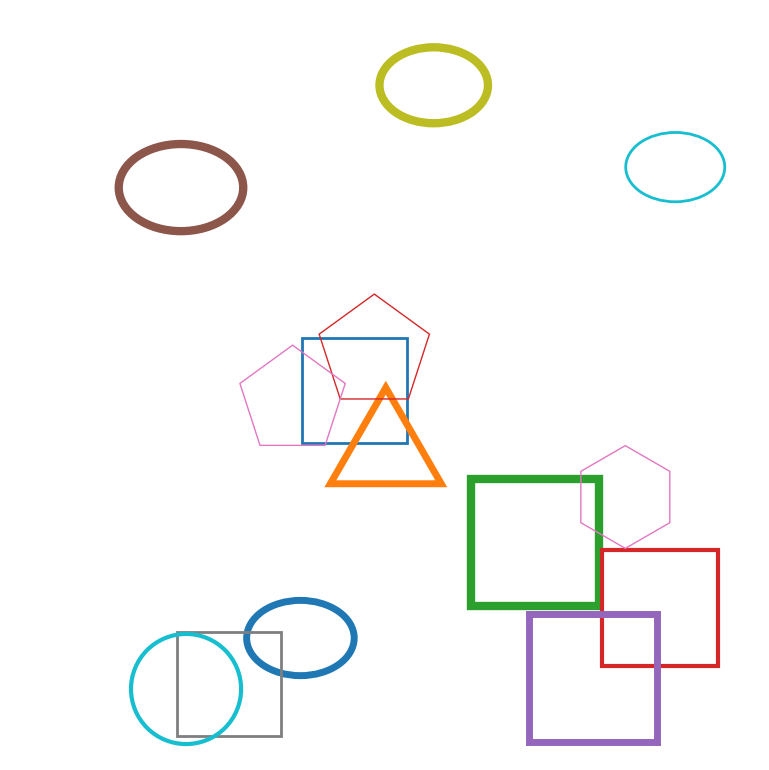[{"shape": "oval", "thickness": 2.5, "radius": 0.35, "center": [0.39, 0.171]}, {"shape": "square", "thickness": 1, "radius": 0.34, "center": [0.46, 0.493]}, {"shape": "triangle", "thickness": 2.5, "radius": 0.42, "center": [0.501, 0.413]}, {"shape": "square", "thickness": 3, "radius": 0.41, "center": [0.695, 0.295]}, {"shape": "pentagon", "thickness": 0.5, "radius": 0.38, "center": [0.486, 0.543]}, {"shape": "square", "thickness": 1.5, "radius": 0.38, "center": [0.857, 0.21]}, {"shape": "square", "thickness": 2.5, "radius": 0.41, "center": [0.77, 0.12]}, {"shape": "oval", "thickness": 3, "radius": 0.4, "center": [0.235, 0.756]}, {"shape": "pentagon", "thickness": 0.5, "radius": 0.36, "center": [0.38, 0.48]}, {"shape": "hexagon", "thickness": 0.5, "radius": 0.33, "center": [0.812, 0.355]}, {"shape": "square", "thickness": 1, "radius": 0.34, "center": [0.298, 0.112]}, {"shape": "oval", "thickness": 3, "radius": 0.35, "center": [0.563, 0.889]}, {"shape": "circle", "thickness": 1.5, "radius": 0.36, "center": [0.242, 0.105]}, {"shape": "oval", "thickness": 1, "radius": 0.32, "center": [0.877, 0.783]}]